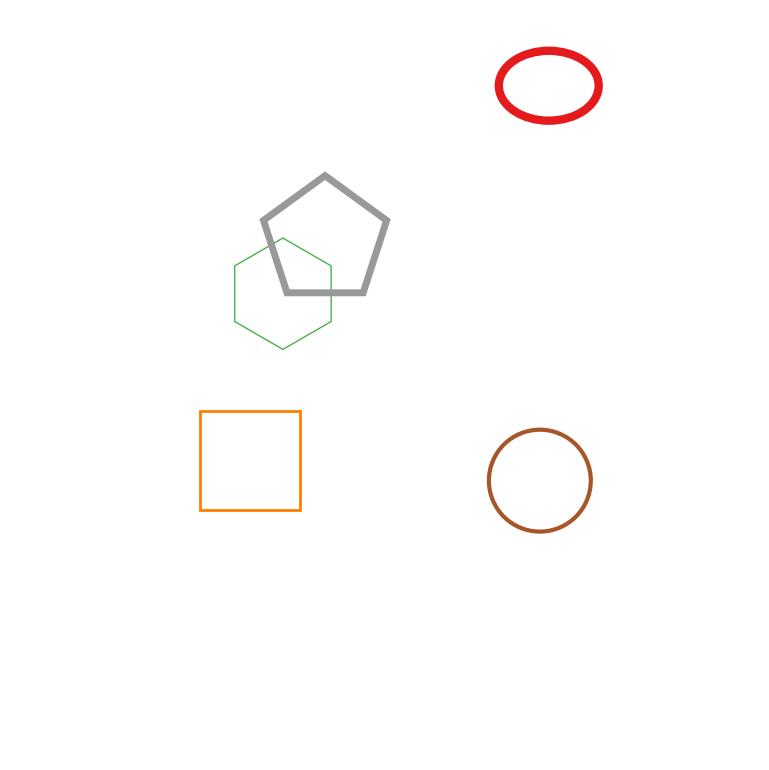[{"shape": "oval", "thickness": 3, "radius": 0.32, "center": [0.713, 0.889]}, {"shape": "hexagon", "thickness": 0.5, "radius": 0.36, "center": [0.367, 0.619]}, {"shape": "square", "thickness": 1, "radius": 0.32, "center": [0.324, 0.402]}, {"shape": "circle", "thickness": 1.5, "radius": 0.33, "center": [0.701, 0.376]}, {"shape": "pentagon", "thickness": 2.5, "radius": 0.42, "center": [0.422, 0.688]}]